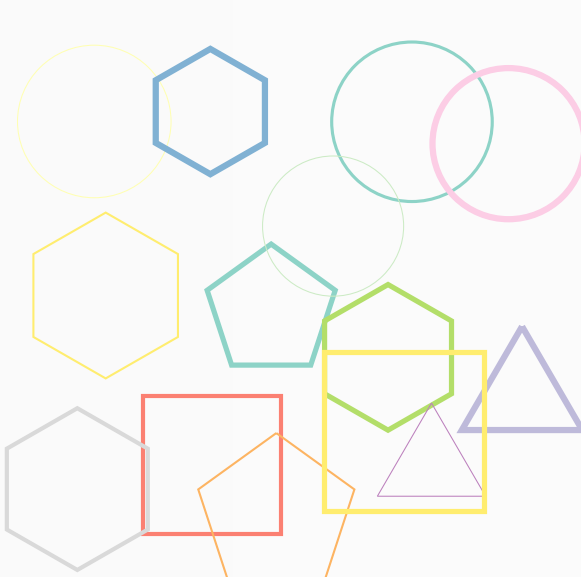[{"shape": "pentagon", "thickness": 2.5, "radius": 0.58, "center": [0.467, 0.461]}, {"shape": "circle", "thickness": 1.5, "radius": 0.69, "center": [0.709, 0.788]}, {"shape": "circle", "thickness": 0.5, "radius": 0.66, "center": [0.162, 0.789]}, {"shape": "triangle", "thickness": 3, "radius": 0.6, "center": [0.898, 0.314]}, {"shape": "square", "thickness": 2, "radius": 0.6, "center": [0.365, 0.194]}, {"shape": "hexagon", "thickness": 3, "radius": 0.54, "center": [0.362, 0.806]}, {"shape": "pentagon", "thickness": 1, "radius": 0.71, "center": [0.475, 0.108]}, {"shape": "hexagon", "thickness": 2.5, "radius": 0.63, "center": [0.668, 0.38]}, {"shape": "circle", "thickness": 3, "radius": 0.65, "center": [0.875, 0.75]}, {"shape": "hexagon", "thickness": 2, "radius": 0.7, "center": [0.133, 0.152]}, {"shape": "triangle", "thickness": 0.5, "radius": 0.54, "center": [0.742, 0.194]}, {"shape": "circle", "thickness": 0.5, "radius": 0.61, "center": [0.573, 0.608]}, {"shape": "square", "thickness": 2.5, "radius": 0.69, "center": [0.695, 0.252]}, {"shape": "hexagon", "thickness": 1, "radius": 0.72, "center": [0.182, 0.487]}]